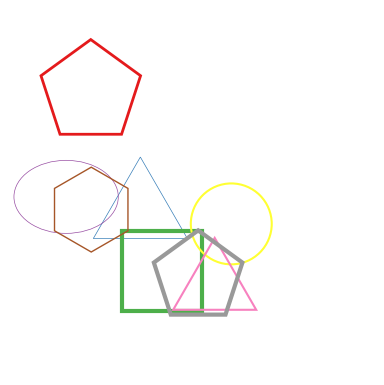[{"shape": "pentagon", "thickness": 2, "radius": 0.68, "center": [0.236, 0.761]}, {"shape": "triangle", "thickness": 0.5, "radius": 0.71, "center": [0.365, 0.451]}, {"shape": "square", "thickness": 3, "radius": 0.52, "center": [0.422, 0.295]}, {"shape": "oval", "thickness": 0.5, "radius": 0.68, "center": [0.172, 0.489]}, {"shape": "circle", "thickness": 1.5, "radius": 0.53, "center": [0.601, 0.418]}, {"shape": "hexagon", "thickness": 1, "radius": 0.55, "center": [0.237, 0.456]}, {"shape": "triangle", "thickness": 1.5, "radius": 0.62, "center": [0.558, 0.258]}, {"shape": "pentagon", "thickness": 3, "radius": 0.6, "center": [0.515, 0.281]}]